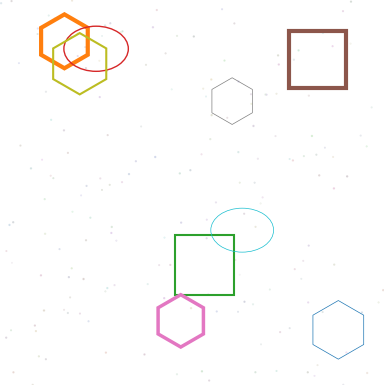[{"shape": "hexagon", "thickness": 0.5, "radius": 0.38, "center": [0.879, 0.143]}, {"shape": "hexagon", "thickness": 3, "radius": 0.35, "center": [0.167, 0.893]}, {"shape": "square", "thickness": 1.5, "radius": 0.38, "center": [0.531, 0.311]}, {"shape": "oval", "thickness": 1, "radius": 0.42, "center": [0.25, 0.873]}, {"shape": "square", "thickness": 3, "radius": 0.37, "center": [0.824, 0.845]}, {"shape": "hexagon", "thickness": 2.5, "radius": 0.34, "center": [0.47, 0.167]}, {"shape": "hexagon", "thickness": 0.5, "radius": 0.3, "center": [0.603, 0.737]}, {"shape": "hexagon", "thickness": 1.5, "radius": 0.4, "center": [0.207, 0.834]}, {"shape": "oval", "thickness": 0.5, "radius": 0.41, "center": [0.629, 0.402]}]